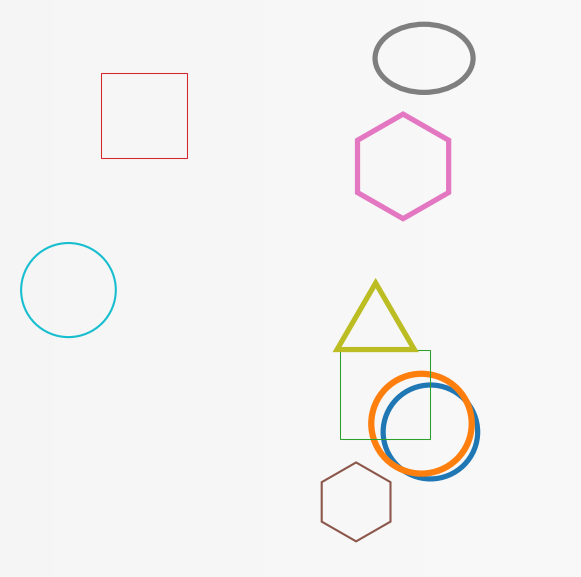[{"shape": "circle", "thickness": 2.5, "radius": 0.41, "center": [0.74, 0.251]}, {"shape": "circle", "thickness": 3, "radius": 0.43, "center": [0.725, 0.265]}, {"shape": "square", "thickness": 0.5, "radius": 0.39, "center": [0.662, 0.316]}, {"shape": "square", "thickness": 0.5, "radius": 0.37, "center": [0.248, 0.8]}, {"shape": "hexagon", "thickness": 1, "radius": 0.34, "center": [0.613, 0.13]}, {"shape": "hexagon", "thickness": 2.5, "radius": 0.45, "center": [0.694, 0.711]}, {"shape": "oval", "thickness": 2.5, "radius": 0.42, "center": [0.73, 0.898]}, {"shape": "triangle", "thickness": 2.5, "radius": 0.38, "center": [0.646, 0.432]}, {"shape": "circle", "thickness": 1, "radius": 0.41, "center": [0.118, 0.497]}]